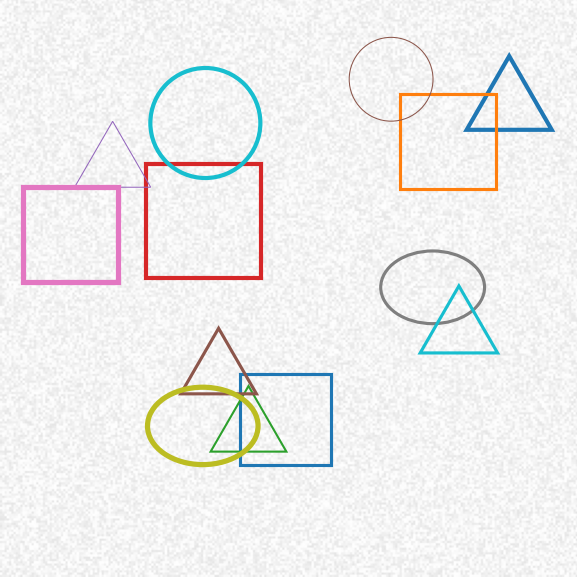[{"shape": "square", "thickness": 1.5, "radius": 0.39, "center": [0.494, 0.273]}, {"shape": "triangle", "thickness": 2, "radius": 0.43, "center": [0.882, 0.817]}, {"shape": "square", "thickness": 1.5, "radius": 0.41, "center": [0.776, 0.754]}, {"shape": "triangle", "thickness": 1, "radius": 0.38, "center": [0.43, 0.255]}, {"shape": "square", "thickness": 2, "radius": 0.5, "center": [0.353, 0.616]}, {"shape": "triangle", "thickness": 0.5, "radius": 0.38, "center": [0.195, 0.713]}, {"shape": "triangle", "thickness": 1.5, "radius": 0.38, "center": [0.379, 0.355]}, {"shape": "circle", "thickness": 0.5, "radius": 0.36, "center": [0.677, 0.862]}, {"shape": "square", "thickness": 2.5, "radius": 0.41, "center": [0.122, 0.593]}, {"shape": "oval", "thickness": 1.5, "radius": 0.45, "center": [0.749, 0.502]}, {"shape": "oval", "thickness": 2.5, "radius": 0.48, "center": [0.351, 0.262]}, {"shape": "triangle", "thickness": 1.5, "radius": 0.39, "center": [0.795, 0.427]}, {"shape": "circle", "thickness": 2, "radius": 0.48, "center": [0.356, 0.786]}]